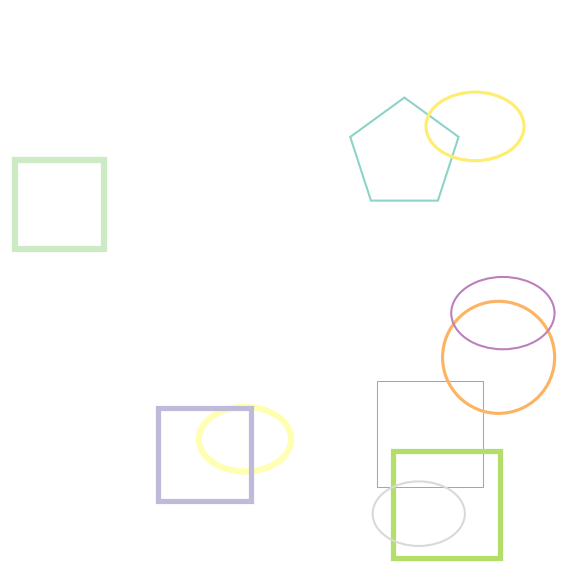[{"shape": "pentagon", "thickness": 1, "radius": 0.49, "center": [0.7, 0.732]}, {"shape": "oval", "thickness": 3, "radius": 0.4, "center": [0.424, 0.239]}, {"shape": "square", "thickness": 2.5, "radius": 0.4, "center": [0.354, 0.212]}, {"shape": "square", "thickness": 0.5, "radius": 0.46, "center": [0.745, 0.248]}, {"shape": "circle", "thickness": 1.5, "radius": 0.49, "center": [0.863, 0.38]}, {"shape": "square", "thickness": 2.5, "radius": 0.47, "center": [0.773, 0.126]}, {"shape": "oval", "thickness": 1, "radius": 0.4, "center": [0.725, 0.11]}, {"shape": "oval", "thickness": 1, "radius": 0.45, "center": [0.871, 0.457]}, {"shape": "square", "thickness": 3, "radius": 0.39, "center": [0.103, 0.645]}, {"shape": "oval", "thickness": 1.5, "radius": 0.42, "center": [0.823, 0.78]}]